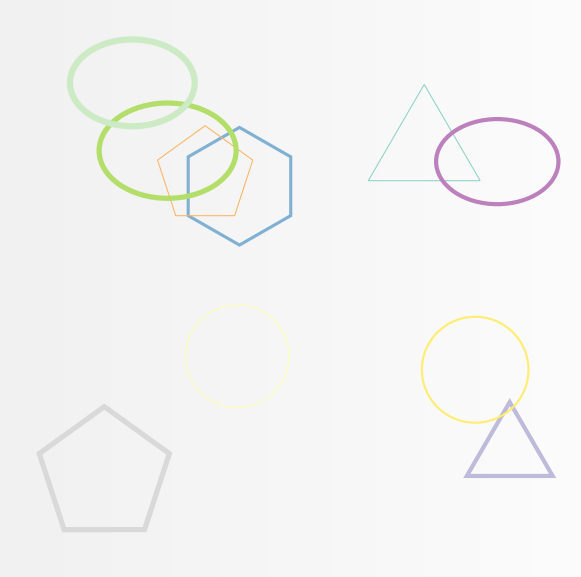[{"shape": "triangle", "thickness": 0.5, "radius": 0.56, "center": [0.73, 0.742]}, {"shape": "circle", "thickness": 0.5, "radius": 0.44, "center": [0.408, 0.382]}, {"shape": "triangle", "thickness": 2, "radius": 0.43, "center": [0.877, 0.218]}, {"shape": "hexagon", "thickness": 1.5, "radius": 0.51, "center": [0.412, 0.677]}, {"shape": "pentagon", "thickness": 0.5, "radius": 0.43, "center": [0.353, 0.695]}, {"shape": "oval", "thickness": 2.5, "radius": 0.59, "center": [0.288, 0.738]}, {"shape": "pentagon", "thickness": 2.5, "radius": 0.59, "center": [0.179, 0.177]}, {"shape": "oval", "thickness": 2, "radius": 0.53, "center": [0.856, 0.719]}, {"shape": "oval", "thickness": 3, "radius": 0.54, "center": [0.228, 0.856]}, {"shape": "circle", "thickness": 1, "radius": 0.46, "center": [0.818, 0.359]}]